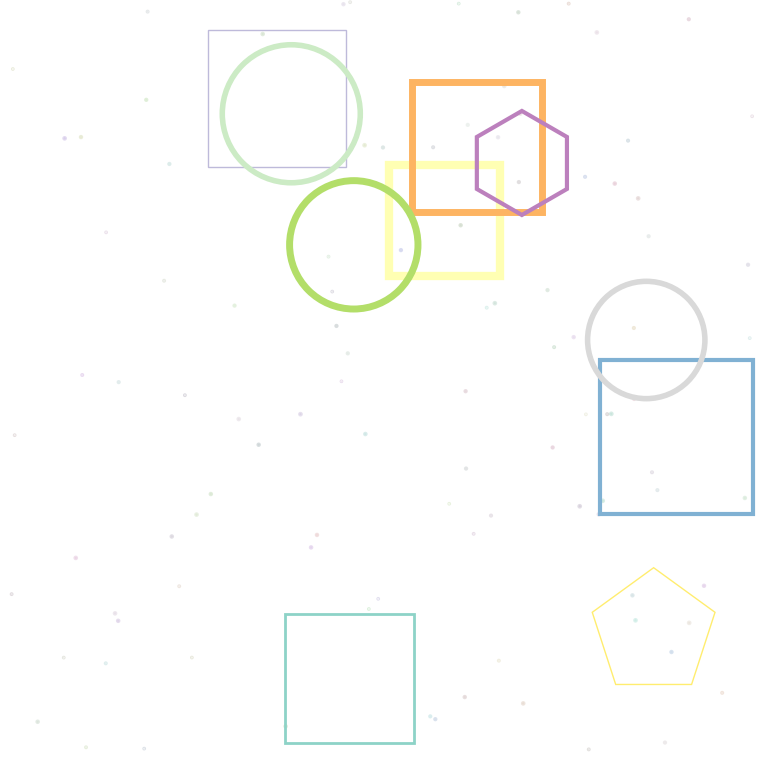[{"shape": "square", "thickness": 1, "radius": 0.42, "center": [0.453, 0.119]}, {"shape": "square", "thickness": 3, "radius": 0.36, "center": [0.577, 0.714]}, {"shape": "square", "thickness": 0.5, "radius": 0.45, "center": [0.36, 0.872]}, {"shape": "square", "thickness": 1.5, "radius": 0.5, "center": [0.878, 0.432]}, {"shape": "square", "thickness": 2.5, "radius": 0.42, "center": [0.62, 0.81]}, {"shape": "circle", "thickness": 2.5, "radius": 0.42, "center": [0.459, 0.682]}, {"shape": "circle", "thickness": 2, "radius": 0.38, "center": [0.839, 0.558]}, {"shape": "hexagon", "thickness": 1.5, "radius": 0.34, "center": [0.678, 0.788]}, {"shape": "circle", "thickness": 2, "radius": 0.45, "center": [0.378, 0.852]}, {"shape": "pentagon", "thickness": 0.5, "radius": 0.42, "center": [0.849, 0.179]}]